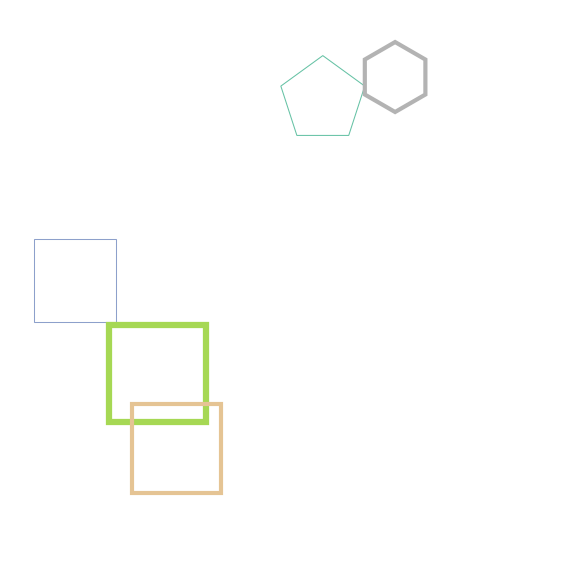[{"shape": "pentagon", "thickness": 0.5, "radius": 0.38, "center": [0.559, 0.826]}, {"shape": "square", "thickness": 0.5, "radius": 0.36, "center": [0.13, 0.514]}, {"shape": "square", "thickness": 3, "radius": 0.42, "center": [0.273, 0.352]}, {"shape": "square", "thickness": 2, "radius": 0.39, "center": [0.306, 0.223]}, {"shape": "hexagon", "thickness": 2, "radius": 0.3, "center": [0.684, 0.866]}]